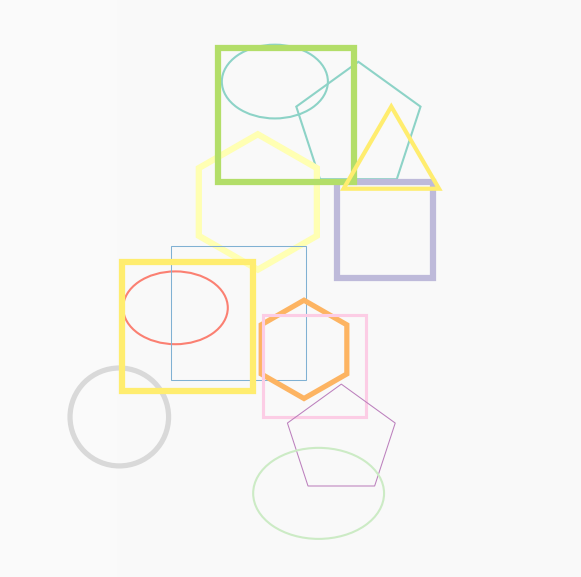[{"shape": "oval", "thickness": 1, "radius": 0.46, "center": [0.473, 0.858]}, {"shape": "pentagon", "thickness": 1, "radius": 0.56, "center": [0.617, 0.78]}, {"shape": "hexagon", "thickness": 3, "radius": 0.59, "center": [0.444, 0.649]}, {"shape": "square", "thickness": 3, "radius": 0.41, "center": [0.662, 0.601]}, {"shape": "oval", "thickness": 1, "radius": 0.45, "center": [0.302, 0.466]}, {"shape": "square", "thickness": 0.5, "radius": 0.58, "center": [0.41, 0.458]}, {"shape": "hexagon", "thickness": 2.5, "radius": 0.43, "center": [0.523, 0.394]}, {"shape": "square", "thickness": 3, "radius": 0.58, "center": [0.492, 0.8]}, {"shape": "square", "thickness": 1.5, "radius": 0.44, "center": [0.541, 0.366]}, {"shape": "circle", "thickness": 2.5, "radius": 0.42, "center": [0.205, 0.277]}, {"shape": "pentagon", "thickness": 0.5, "radius": 0.49, "center": [0.587, 0.236]}, {"shape": "oval", "thickness": 1, "radius": 0.56, "center": [0.548, 0.145]}, {"shape": "square", "thickness": 3, "radius": 0.56, "center": [0.322, 0.434]}, {"shape": "triangle", "thickness": 2, "radius": 0.47, "center": [0.673, 0.72]}]